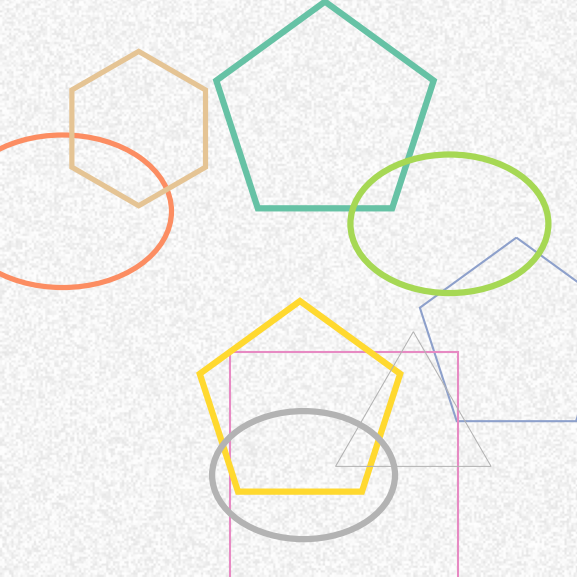[{"shape": "pentagon", "thickness": 3, "radius": 0.99, "center": [0.563, 0.798]}, {"shape": "oval", "thickness": 2.5, "radius": 0.94, "center": [0.108, 0.633]}, {"shape": "pentagon", "thickness": 1, "radius": 0.88, "center": [0.894, 0.412]}, {"shape": "square", "thickness": 1, "radius": 0.99, "center": [0.596, 0.191]}, {"shape": "oval", "thickness": 3, "radius": 0.86, "center": [0.778, 0.612]}, {"shape": "pentagon", "thickness": 3, "radius": 0.91, "center": [0.519, 0.295]}, {"shape": "hexagon", "thickness": 2.5, "radius": 0.67, "center": [0.24, 0.777]}, {"shape": "triangle", "thickness": 0.5, "radius": 0.78, "center": [0.716, 0.269]}, {"shape": "oval", "thickness": 3, "radius": 0.79, "center": [0.526, 0.176]}]